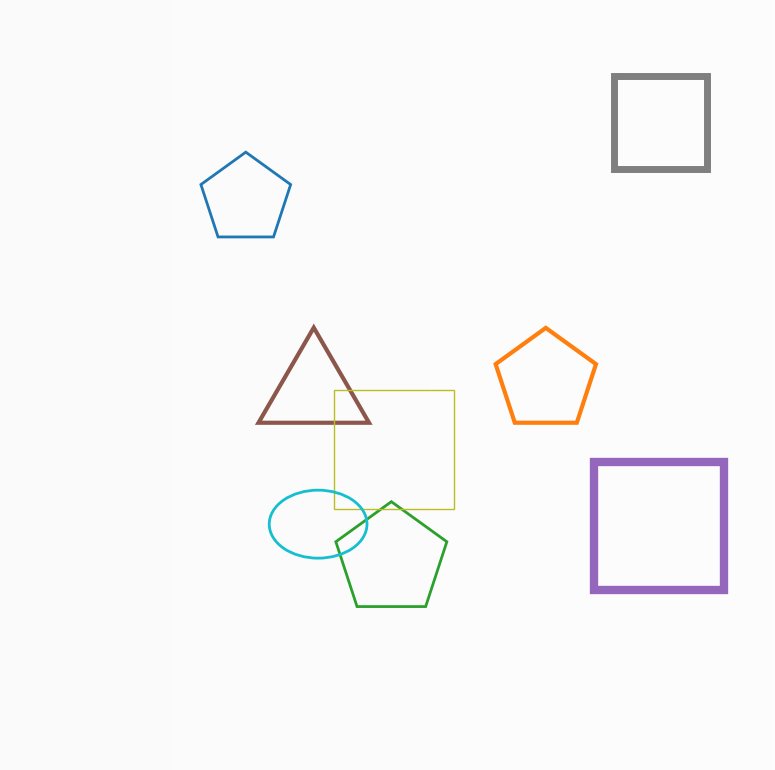[{"shape": "pentagon", "thickness": 1, "radius": 0.3, "center": [0.317, 0.742]}, {"shape": "pentagon", "thickness": 1.5, "radius": 0.34, "center": [0.704, 0.506]}, {"shape": "pentagon", "thickness": 1, "radius": 0.38, "center": [0.505, 0.273]}, {"shape": "square", "thickness": 3, "radius": 0.42, "center": [0.85, 0.317]}, {"shape": "triangle", "thickness": 1.5, "radius": 0.41, "center": [0.405, 0.492]}, {"shape": "square", "thickness": 2.5, "radius": 0.3, "center": [0.852, 0.841]}, {"shape": "square", "thickness": 0.5, "radius": 0.39, "center": [0.508, 0.416]}, {"shape": "oval", "thickness": 1, "radius": 0.32, "center": [0.41, 0.319]}]